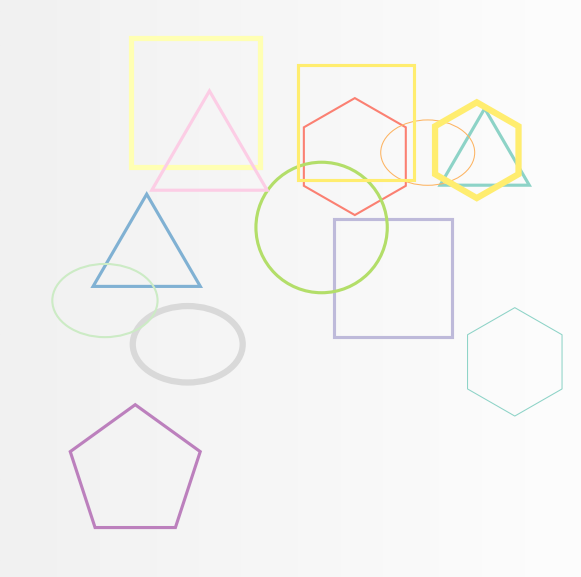[{"shape": "hexagon", "thickness": 0.5, "radius": 0.47, "center": [0.886, 0.373]}, {"shape": "triangle", "thickness": 1.5, "radius": 0.44, "center": [0.834, 0.723]}, {"shape": "square", "thickness": 2.5, "radius": 0.56, "center": [0.336, 0.822]}, {"shape": "square", "thickness": 1.5, "radius": 0.51, "center": [0.676, 0.518]}, {"shape": "hexagon", "thickness": 1, "radius": 0.51, "center": [0.61, 0.728]}, {"shape": "triangle", "thickness": 1.5, "radius": 0.53, "center": [0.252, 0.556]}, {"shape": "oval", "thickness": 0.5, "radius": 0.4, "center": [0.736, 0.735]}, {"shape": "circle", "thickness": 1.5, "radius": 0.56, "center": [0.553, 0.605]}, {"shape": "triangle", "thickness": 1.5, "radius": 0.57, "center": [0.36, 0.727]}, {"shape": "oval", "thickness": 3, "radius": 0.47, "center": [0.323, 0.403]}, {"shape": "pentagon", "thickness": 1.5, "radius": 0.59, "center": [0.233, 0.181]}, {"shape": "oval", "thickness": 1, "radius": 0.45, "center": [0.181, 0.479]}, {"shape": "hexagon", "thickness": 3, "radius": 0.41, "center": [0.82, 0.739]}, {"shape": "square", "thickness": 1.5, "radius": 0.5, "center": [0.612, 0.787]}]